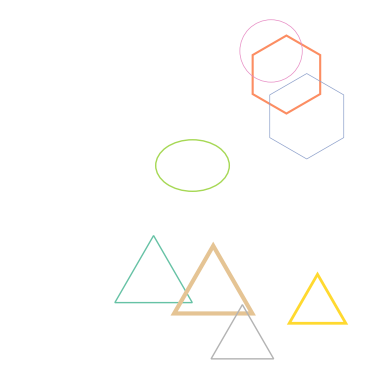[{"shape": "triangle", "thickness": 1, "radius": 0.58, "center": [0.399, 0.272]}, {"shape": "hexagon", "thickness": 1.5, "radius": 0.51, "center": [0.744, 0.806]}, {"shape": "hexagon", "thickness": 0.5, "radius": 0.55, "center": [0.797, 0.698]}, {"shape": "circle", "thickness": 0.5, "radius": 0.41, "center": [0.704, 0.868]}, {"shape": "oval", "thickness": 1, "radius": 0.48, "center": [0.5, 0.57]}, {"shape": "triangle", "thickness": 2, "radius": 0.42, "center": [0.825, 0.203]}, {"shape": "triangle", "thickness": 3, "radius": 0.59, "center": [0.554, 0.244]}, {"shape": "triangle", "thickness": 1, "radius": 0.47, "center": [0.63, 0.115]}]